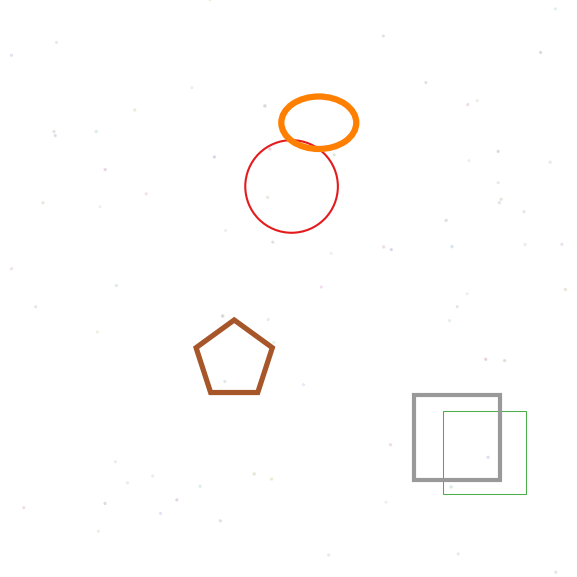[{"shape": "circle", "thickness": 1, "radius": 0.4, "center": [0.505, 0.676]}, {"shape": "square", "thickness": 0.5, "radius": 0.36, "center": [0.839, 0.216]}, {"shape": "oval", "thickness": 3, "radius": 0.32, "center": [0.552, 0.787]}, {"shape": "pentagon", "thickness": 2.5, "radius": 0.35, "center": [0.406, 0.376]}, {"shape": "square", "thickness": 2, "radius": 0.37, "center": [0.792, 0.242]}]